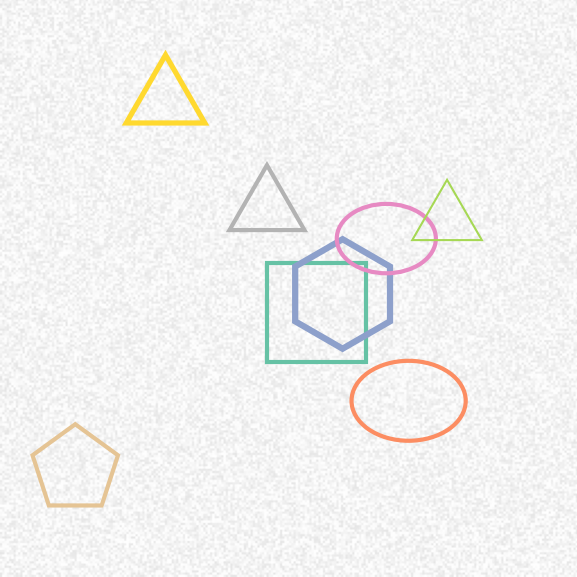[{"shape": "square", "thickness": 2, "radius": 0.43, "center": [0.548, 0.458]}, {"shape": "oval", "thickness": 2, "radius": 0.49, "center": [0.708, 0.305]}, {"shape": "hexagon", "thickness": 3, "radius": 0.47, "center": [0.593, 0.49]}, {"shape": "oval", "thickness": 2, "radius": 0.43, "center": [0.669, 0.586]}, {"shape": "triangle", "thickness": 1, "radius": 0.35, "center": [0.774, 0.618]}, {"shape": "triangle", "thickness": 2.5, "radius": 0.39, "center": [0.287, 0.825]}, {"shape": "pentagon", "thickness": 2, "radius": 0.39, "center": [0.13, 0.187]}, {"shape": "triangle", "thickness": 2, "radius": 0.37, "center": [0.462, 0.638]}]